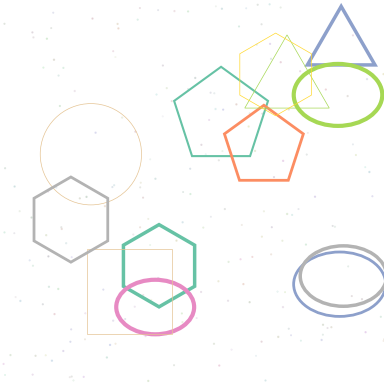[{"shape": "pentagon", "thickness": 1.5, "radius": 0.64, "center": [0.574, 0.698]}, {"shape": "hexagon", "thickness": 2.5, "radius": 0.53, "center": [0.413, 0.31]}, {"shape": "pentagon", "thickness": 2, "radius": 0.54, "center": [0.685, 0.619]}, {"shape": "oval", "thickness": 2, "radius": 0.6, "center": [0.882, 0.262]}, {"shape": "triangle", "thickness": 2.5, "radius": 0.51, "center": [0.886, 0.882]}, {"shape": "oval", "thickness": 3, "radius": 0.51, "center": [0.403, 0.203]}, {"shape": "oval", "thickness": 3, "radius": 0.57, "center": [0.878, 0.753]}, {"shape": "triangle", "thickness": 0.5, "radius": 0.63, "center": [0.746, 0.783]}, {"shape": "hexagon", "thickness": 0.5, "radius": 0.54, "center": [0.716, 0.807]}, {"shape": "circle", "thickness": 0.5, "radius": 0.66, "center": [0.236, 0.599]}, {"shape": "square", "thickness": 0.5, "radius": 0.55, "center": [0.336, 0.242]}, {"shape": "oval", "thickness": 2.5, "radius": 0.56, "center": [0.892, 0.283]}, {"shape": "hexagon", "thickness": 2, "radius": 0.55, "center": [0.184, 0.43]}]